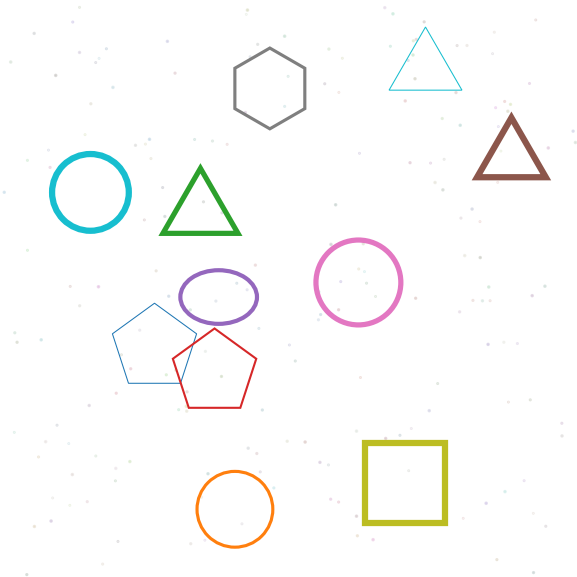[{"shape": "pentagon", "thickness": 0.5, "radius": 0.38, "center": [0.268, 0.397]}, {"shape": "circle", "thickness": 1.5, "radius": 0.33, "center": [0.407, 0.117]}, {"shape": "triangle", "thickness": 2.5, "radius": 0.38, "center": [0.347, 0.633]}, {"shape": "pentagon", "thickness": 1, "radius": 0.38, "center": [0.372, 0.354]}, {"shape": "oval", "thickness": 2, "radius": 0.33, "center": [0.379, 0.485]}, {"shape": "triangle", "thickness": 3, "radius": 0.34, "center": [0.886, 0.727]}, {"shape": "circle", "thickness": 2.5, "radius": 0.37, "center": [0.621, 0.51]}, {"shape": "hexagon", "thickness": 1.5, "radius": 0.35, "center": [0.467, 0.846]}, {"shape": "square", "thickness": 3, "radius": 0.35, "center": [0.701, 0.163]}, {"shape": "triangle", "thickness": 0.5, "radius": 0.36, "center": [0.737, 0.879]}, {"shape": "circle", "thickness": 3, "radius": 0.33, "center": [0.157, 0.666]}]